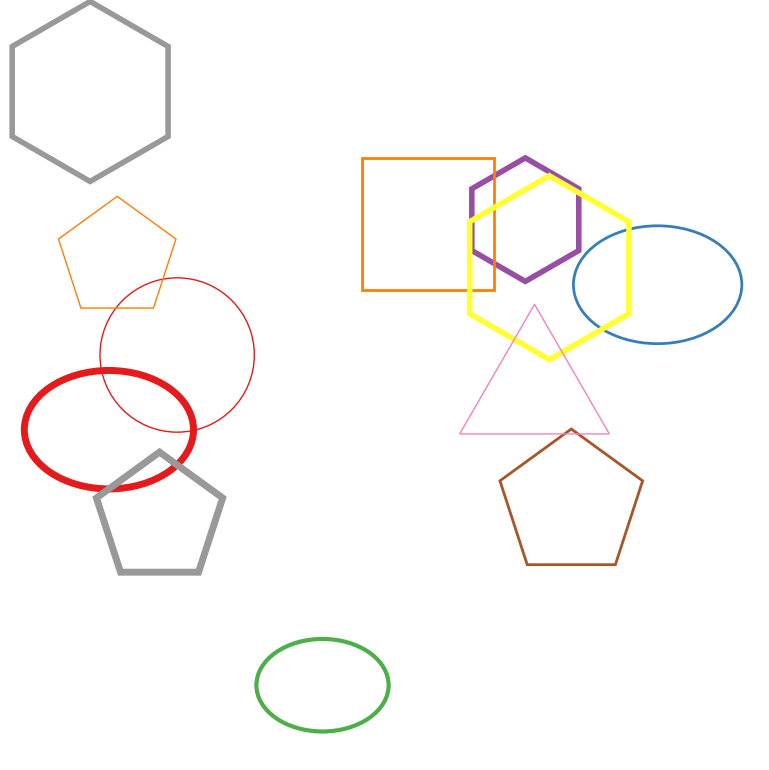[{"shape": "circle", "thickness": 0.5, "radius": 0.5, "center": [0.23, 0.539]}, {"shape": "oval", "thickness": 2.5, "radius": 0.55, "center": [0.141, 0.442]}, {"shape": "oval", "thickness": 1, "radius": 0.55, "center": [0.854, 0.63]}, {"shape": "oval", "thickness": 1.5, "radius": 0.43, "center": [0.419, 0.11]}, {"shape": "hexagon", "thickness": 2, "radius": 0.4, "center": [0.682, 0.715]}, {"shape": "pentagon", "thickness": 0.5, "radius": 0.4, "center": [0.152, 0.665]}, {"shape": "square", "thickness": 1, "radius": 0.43, "center": [0.556, 0.709]}, {"shape": "hexagon", "thickness": 2, "radius": 0.6, "center": [0.713, 0.652]}, {"shape": "pentagon", "thickness": 1, "radius": 0.49, "center": [0.742, 0.345]}, {"shape": "triangle", "thickness": 0.5, "radius": 0.56, "center": [0.694, 0.493]}, {"shape": "pentagon", "thickness": 2.5, "radius": 0.43, "center": [0.207, 0.327]}, {"shape": "hexagon", "thickness": 2, "radius": 0.58, "center": [0.117, 0.881]}]